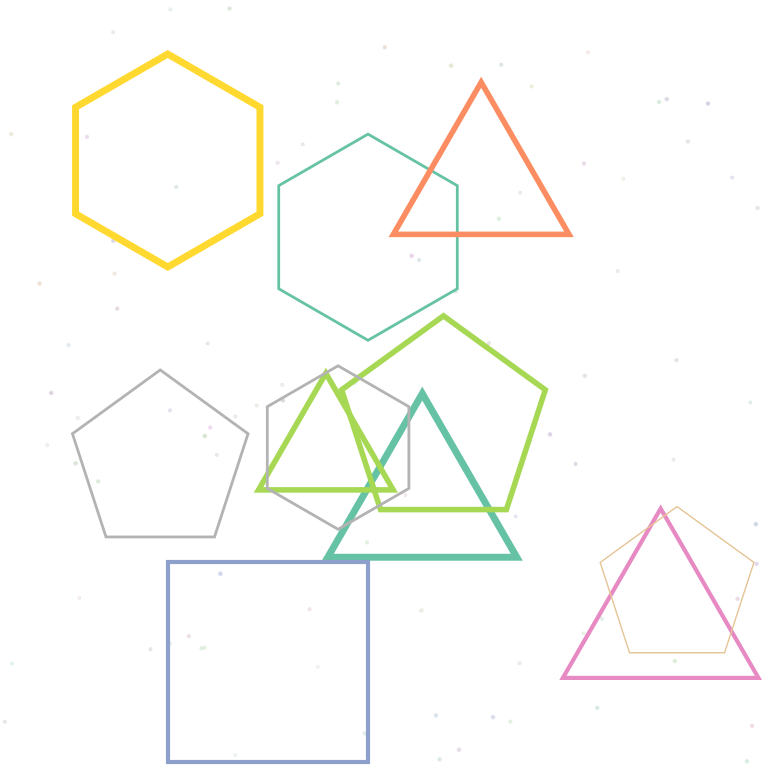[{"shape": "hexagon", "thickness": 1, "radius": 0.67, "center": [0.478, 0.692]}, {"shape": "triangle", "thickness": 2.5, "radius": 0.71, "center": [0.548, 0.347]}, {"shape": "triangle", "thickness": 2, "radius": 0.66, "center": [0.625, 0.761]}, {"shape": "square", "thickness": 1.5, "radius": 0.65, "center": [0.348, 0.14]}, {"shape": "triangle", "thickness": 1.5, "radius": 0.73, "center": [0.858, 0.193]}, {"shape": "triangle", "thickness": 2, "radius": 0.5, "center": [0.423, 0.414]}, {"shape": "pentagon", "thickness": 2, "radius": 0.7, "center": [0.576, 0.451]}, {"shape": "hexagon", "thickness": 2.5, "radius": 0.69, "center": [0.218, 0.792]}, {"shape": "pentagon", "thickness": 0.5, "radius": 0.52, "center": [0.879, 0.237]}, {"shape": "pentagon", "thickness": 1, "radius": 0.6, "center": [0.208, 0.4]}, {"shape": "hexagon", "thickness": 1, "radius": 0.53, "center": [0.439, 0.419]}]